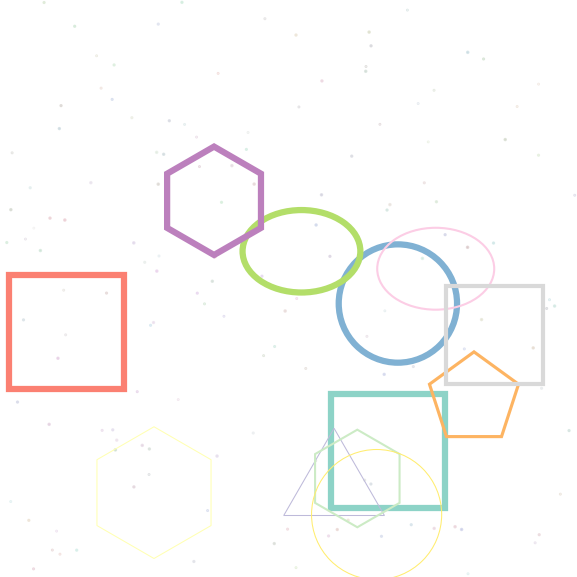[{"shape": "square", "thickness": 3, "radius": 0.49, "center": [0.672, 0.219]}, {"shape": "hexagon", "thickness": 0.5, "radius": 0.57, "center": [0.267, 0.146]}, {"shape": "triangle", "thickness": 0.5, "radius": 0.5, "center": [0.578, 0.157]}, {"shape": "square", "thickness": 3, "radius": 0.5, "center": [0.115, 0.425]}, {"shape": "circle", "thickness": 3, "radius": 0.51, "center": [0.689, 0.474]}, {"shape": "pentagon", "thickness": 1.5, "radius": 0.41, "center": [0.821, 0.309]}, {"shape": "oval", "thickness": 3, "radius": 0.51, "center": [0.522, 0.564]}, {"shape": "oval", "thickness": 1, "radius": 0.51, "center": [0.754, 0.534]}, {"shape": "square", "thickness": 2, "radius": 0.42, "center": [0.856, 0.42]}, {"shape": "hexagon", "thickness": 3, "radius": 0.47, "center": [0.371, 0.651]}, {"shape": "hexagon", "thickness": 1, "radius": 0.42, "center": [0.619, 0.171]}, {"shape": "circle", "thickness": 0.5, "radius": 0.56, "center": [0.652, 0.108]}]